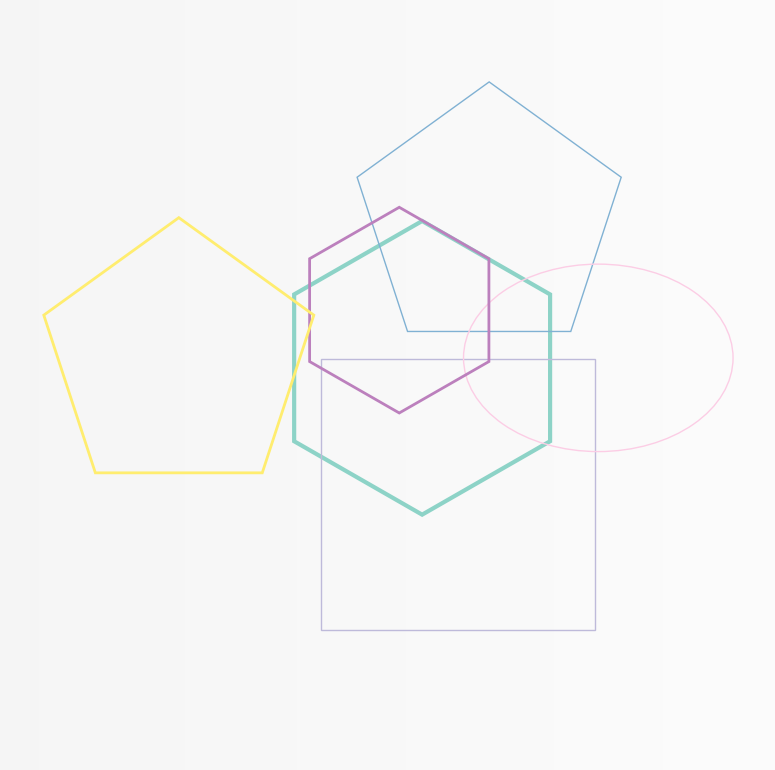[{"shape": "hexagon", "thickness": 1.5, "radius": 0.95, "center": [0.545, 0.522]}, {"shape": "square", "thickness": 0.5, "radius": 0.88, "center": [0.591, 0.358]}, {"shape": "pentagon", "thickness": 0.5, "radius": 0.9, "center": [0.631, 0.714]}, {"shape": "oval", "thickness": 0.5, "radius": 0.87, "center": [0.772, 0.535]}, {"shape": "hexagon", "thickness": 1, "radius": 0.67, "center": [0.515, 0.597]}, {"shape": "pentagon", "thickness": 1, "radius": 0.92, "center": [0.231, 0.534]}]